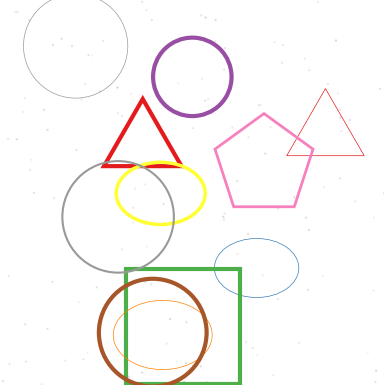[{"shape": "triangle", "thickness": 0.5, "radius": 0.58, "center": [0.845, 0.654]}, {"shape": "triangle", "thickness": 3, "radius": 0.58, "center": [0.371, 0.627]}, {"shape": "oval", "thickness": 0.5, "radius": 0.55, "center": [0.666, 0.304]}, {"shape": "square", "thickness": 3, "radius": 0.74, "center": [0.475, 0.152]}, {"shape": "circle", "thickness": 3, "radius": 0.51, "center": [0.5, 0.8]}, {"shape": "oval", "thickness": 0.5, "radius": 0.64, "center": [0.423, 0.13]}, {"shape": "oval", "thickness": 2.5, "radius": 0.58, "center": [0.417, 0.498]}, {"shape": "circle", "thickness": 3, "radius": 0.7, "center": [0.397, 0.136]}, {"shape": "pentagon", "thickness": 2, "radius": 0.67, "center": [0.686, 0.571]}, {"shape": "circle", "thickness": 0.5, "radius": 0.68, "center": [0.196, 0.881]}, {"shape": "circle", "thickness": 1.5, "radius": 0.72, "center": [0.307, 0.437]}]